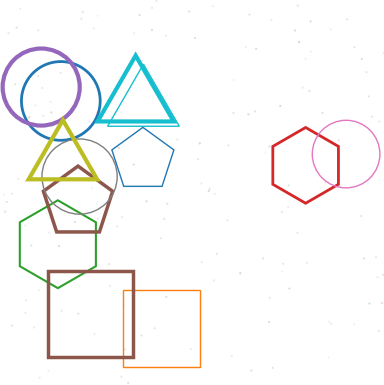[{"shape": "pentagon", "thickness": 1, "radius": 0.42, "center": [0.371, 0.584]}, {"shape": "circle", "thickness": 2, "radius": 0.51, "center": [0.158, 0.738]}, {"shape": "square", "thickness": 1, "radius": 0.5, "center": [0.419, 0.147]}, {"shape": "hexagon", "thickness": 1.5, "radius": 0.57, "center": [0.15, 0.366]}, {"shape": "hexagon", "thickness": 2, "radius": 0.49, "center": [0.794, 0.57]}, {"shape": "circle", "thickness": 3, "radius": 0.5, "center": [0.107, 0.774]}, {"shape": "square", "thickness": 2.5, "radius": 0.55, "center": [0.235, 0.185]}, {"shape": "pentagon", "thickness": 2.5, "radius": 0.47, "center": [0.203, 0.474]}, {"shape": "circle", "thickness": 1, "radius": 0.44, "center": [0.899, 0.6]}, {"shape": "circle", "thickness": 1, "radius": 0.49, "center": [0.207, 0.541]}, {"shape": "triangle", "thickness": 3, "radius": 0.51, "center": [0.163, 0.586]}, {"shape": "triangle", "thickness": 3, "radius": 0.57, "center": [0.352, 0.742]}, {"shape": "triangle", "thickness": 1, "radius": 0.54, "center": [0.373, 0.726]}]